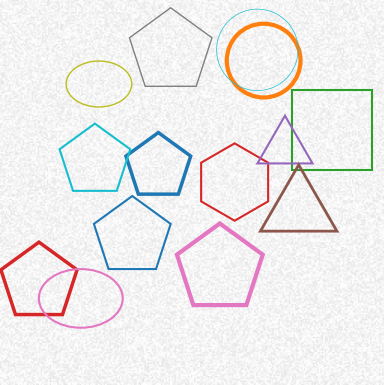[{"shape": "pentagon", "thickness": 2.5, "radius": 0.44, "center": [0.411, 0.567]}, {"shape": "pentagon", "thickness": 1.5, "radius": 0.52, "center": [0.344, 0.386]}, {"shape": "circle", "thickness": 3, "radius": 0.48, "center": [0.685, 0.843]}, {"shape": "square", "thickness": 1.5, "radius": 0.52, "center": [0.861, 0.662]}, {"shape": "pentagon", "thickness": 2.5, "radius": 0.52, "center": [0.101, 0.267]}, {"shape": "hexagon", "thickness": 1.5, "radius": 0.5, "center": [0.609, 0.527]}, {"shape": "triangle", "thickness": 1.5, "radius": 0.41, "center": [0.74, 0.617]}, {"shape": "triangle", "thickness": 2, "radius": 0.57, "center": [0.776, 0.457]}, {"shape": "pentagon", "thickness": 3, "radius": 0.59, "center": [0.571, 0.302]}, {"shape": "oval", "thickness": 1.5, "radius": 0.54, "center": [0.21, 0.225]}, {"shape": "pentagon", "thickness": 1, "radius": 0.56, "center": [0.443, 0.867]}, {"shape": "oval", "thickness": 1, "radius": 0.43, "center": [0.257, 0.782]}, {"shape": "circle", "thickness": 0.5, "radius": 0.53, "center": [0.668, 0.871]}, {"shape": "pentagon", "thickness": 1.5, "radius": 0.48, "center": [0.247, 0.582]}]